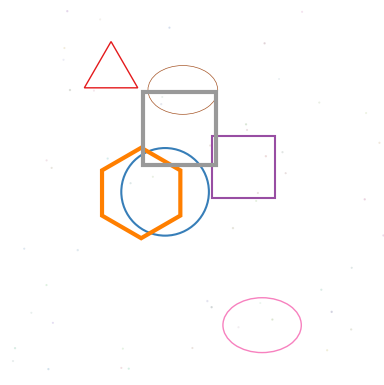[{"shape": "triangle", "thickness": 1, "radius": 0.4, "center": [0.288, 0.812]}, {"shape": "circle", "thickness": 1.5, "radius": 0.57, "center": [0.429, 0.502]}, {"shape": "square", "thickness": 1.5, "radius": 0.41, "center": [0.633, 0.567]}, {"shape": "hexagon", "thickness": 3, "radius": 0.59, "center": [0.367, 0.499]}, {"shape": "oval", "thickness": 0.5, "radius": 0.45, "center": [0.475, 0.766]}, {"shape": "oval", "thickness": 1, "radius": 0.51, "center": [0.681, 0.155]}, {"shape": "square", "thickness": 3, "radius": 0.48, "center": [0.466, 0.667]}]